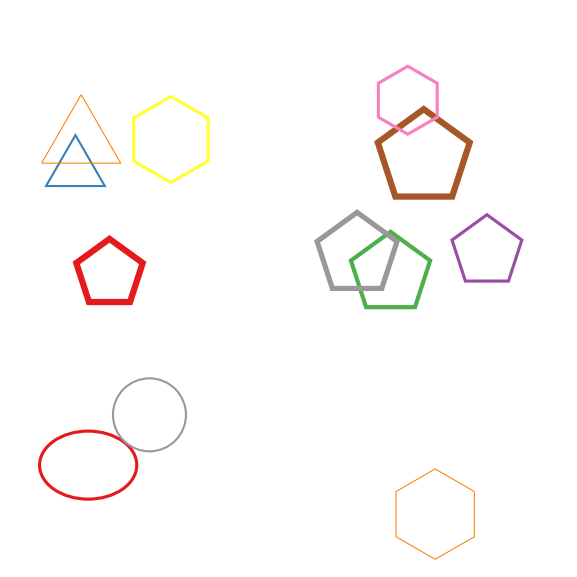[{"shape": "pentagon", "thickness": 3, "radius": 0.3, "center": [0.19, 0.525]}, {"shape": "oval", "thickness": 1.5, "radius": 0.42, "center": [0.153, 0.194]}, {"shape": "triangle", "thickness": 1, "radius": 0.29, "center": [0.131, 0.706]}, {"shape": "pentagon", "thickness": 2, "radius": 0.36, "center": [0.676, 0.526]}, {"shape": "pentagon", "thickness": 1.5, "radius": 0.32, "center": [0.843, 0.564]}, {"shape": "triangle", "thickness": 0.5, "radius": 0.4, "center": [0.141, 0.756]}, {"shape": "hexagon", "thickness": 0.5, "radius": 0.39, "center": [0.754, 0.109]}, {"shape": "hexagon", "thickness": 1.5, "radius": 0.37, "center": [0.296, 0.758]}, {"shape": "pentagon", "thickness": 3, "radius": 0.42, "center": [0.734, 0.726]}, {"shape": "hexagon", "thickness": 1.5, "radius": 0.29, "center": [0.706, 0.826]}, {"shape": "pentagon", "thickness": 2.5, "radius": 0.36, "center": [0.618, 0.559]}, {"shape": "circle", "thickness": 1, "radius": 0.32, "center": [0.259, 0.281]}]